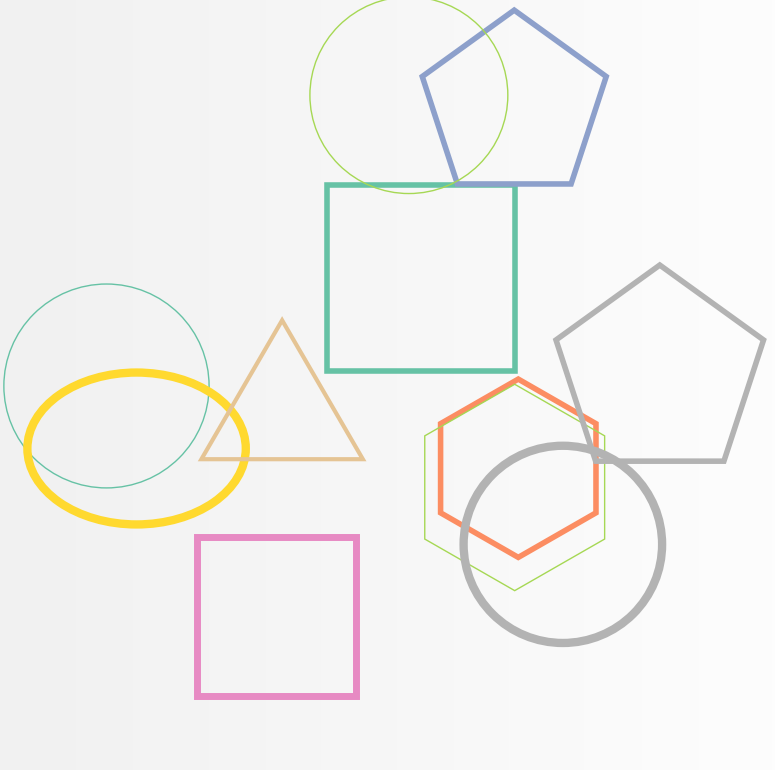[{"shape": "square", "thickness": 2, "radius": 0.6, "center": [0.543, 0.639]}, {"shape": "circle", "thickness": 0.5, "radius": 0.66, "center": [0.137, 0.499]}, {"shape": "hexagon", "thickness": 2, "radius": 0.58, "center": [0.669, 0.392]}, {"shape": "pentagon", "thickness": 2, "radius": 0.62, "center": [0.664, 0.862]}, {"shape": "square", "thickness": 2.5, "radius": 0.51, "center": [0.357, 0.199]}, {"shape": "hexagon", "thickness": 0.5, "radius": 0.67, "center": [0.664, 0.367]}, {"shape": "circle", "thickness": 0.5, "radius": 0.64, "center": [0.528, 0.876]}, {"shape": "oval", "thickness": 3, "radius": 0.7, "center": [0.176, 0.418]}, {"shape": "triangle", "thickness": 1.5, "radius": 0.6, "center": [0.364, 0.464]}, {"shape": "pentagon", "thickness": 2, "radius": 0.7, "center": [0.851, 0.515]}, {"shape": "circle", "thickness": 3, "radius": 0.64, "center": [0.726, 0.293]}]